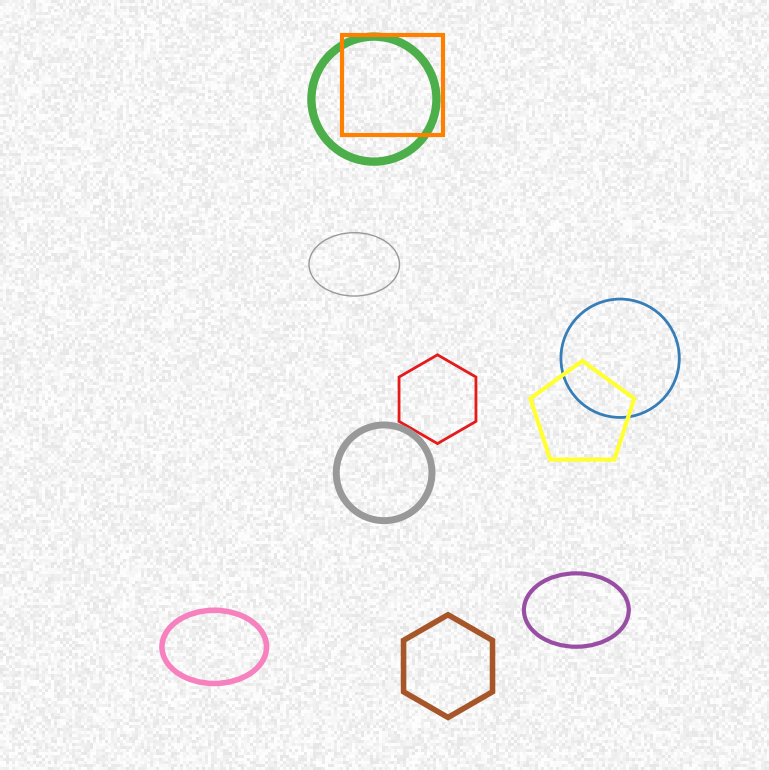[{"shape": "hexagon", "thickness": 1, "radius": 0.29, "center": [0.568, 0.482]}, {"shape": "circle", "thickness": 1, "radius": 0.38, "center": [0.805, 0.535]}, {"shape": "circle", "thickness": 3, "radius": 0.41, "center": [0.486, 0.871]}, {"shape": "oval", "thickness": 1.5, "radius": 0.34, "center": [0.748, 0.208]}, {"shape": "square", "thickness": 1.5, "radius": 0.33, "center": [0.51, 0.89]}, {"shape": "pentagon", "thickness": 1.5, "radius": 0.35, "center": [0.756, 0.46]}, {"shape": "hexagon", "thickness": 2, "radius": 0.33, "center": [0.582, 0.135]}, {"shape": "oval", "thickness": 2, "radius": 0.34, "center": [0.278, 0.16]}, {"shape": "oval", "thickness": 0.5, "radius": 0.29, "center": [0.46, 0.657]}, {"shape": "circle", "thickness": 2.5, "radius": 0.31, "center": [0.499, 0.386]}]